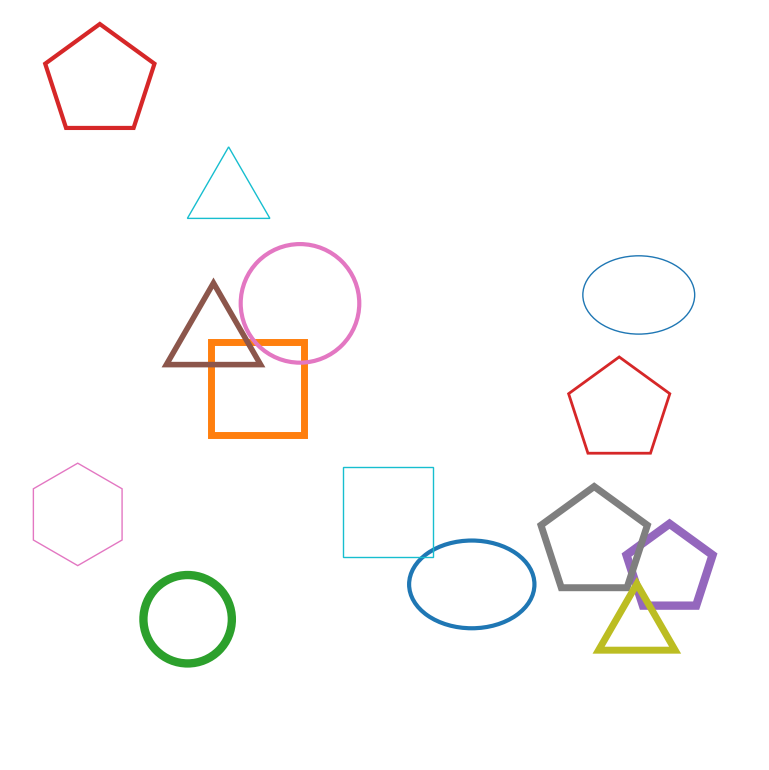[{"shape": "oval", "thickness": 1.5, "radius": 0.41, "center": [0.613, 0.241]}, {"shape": "oval", "thickness": 0.5, "radius": 0.36, "center": [0.83, 0.617]}, {"shape": "square", "thickness": 2.5, "radius": 0.3, "center": [0.335, 0.495]}, {"shape": "circle", "thickness": 3, "radius": 0.29, "center": [0.244, 0.196]}, {"shape": "pentagon", "thickness": 1, "radius": 0.35, "center": [0.804, 0.467]}, {"shape": "pentagon", "thickness": 1.5, "radius": 0.37, "center": [0.13, 0.894]}, {"shape": "pentagon", "thickness": 3, "radius": 0.29, "center": [0.87, 0.261]}, {"shape": "triangle", "thickness": 2, "radius": 0.35, "center": [0.277, 0.562]}, {"shape": "hexagon", "thickness": 0.5, "radius": 0.33, "center": [0.101, 0.332]}, {"shape": "circle", "thickness": 1.5, "radius": 0.39, "center": [0.39, 0.606]}, {"shape": "pentagon", "thickness": 2.5, "radius": 0.36, "center": [0.772, 0.295]}, {"shape": "triangle", "thickness": 2.5, "radius": 0.29, "center": [0.827, 0.184]}, {"shape": "triangle", "thickness": 0.5, "radius": 0.31, "center": [0.297, 0.747]}, {"shape": "square", "thickness": 0.5, "radius": 0.29, "center": [0.504, 0.334]}]